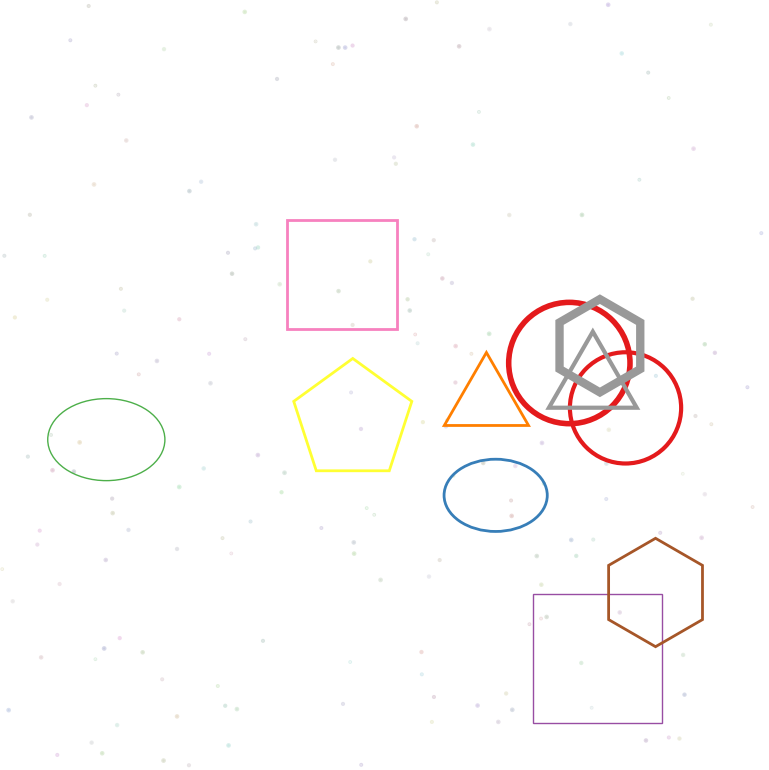[{"shape": "circle", "thickness": 1.5, "radius": 0.36, "center": [0.812, 0.47]}, {"shape": "circle", "thickness": 2, "radius": 0.39, "center": [0.739, 0.529]}, {"shape": "oval", "thickness": 1, "radius": 0.34, "center": [0.644, 0.357]}, {"shape": "oval", "thickness": 0.5, "radius": 0.38, "center": [0.138, 0.429]}, {"shape": "square", "thickness": 0.5, "radius": 0.42, "center": [0.776, 0.145]}, {"shape": "triangle", "thickness": 1, "radius": 0.32, "center": [0.632, 0.479]}, {"shape": "pentagon", "thickness": 1, "radius": 0.4, "center": [0.458, 0.454]}, {"shape": "hexagon", "thickness": 1, "radius": 0.35, "center": [0.851, 0.231]}, {"shape": "square", "thickness": 1, "radius": 0.35, "center": [0.444, 0.644]}, {"shape": "triangle", "thickness": 1.5, "radius": 0.33, "center": [0.77, 0.503]}, {"shape": "hexagon", "thickness": 3, "radius": 0.3, "center": [0.779, 0.551]}]